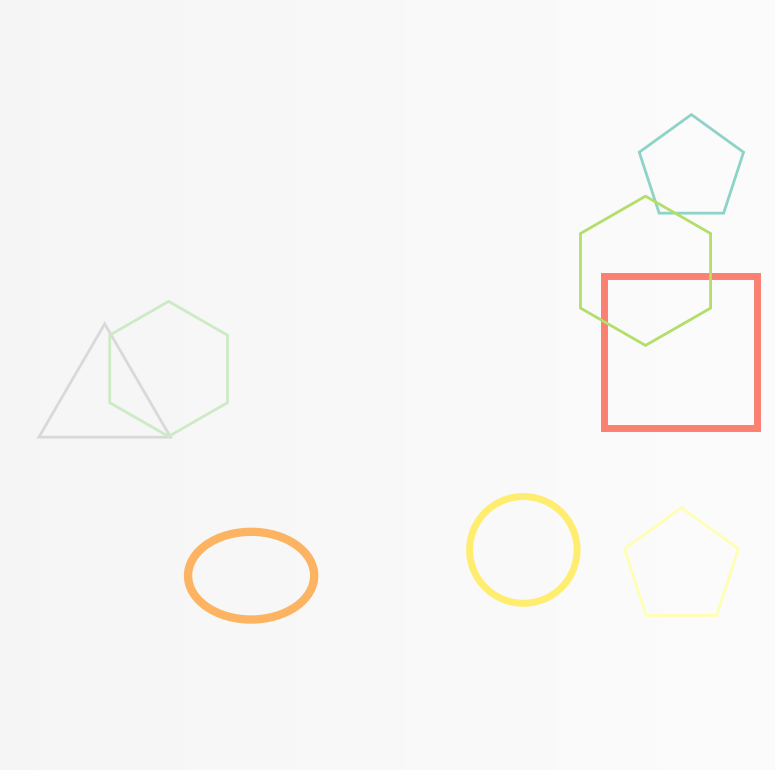[{"shape": "pentagon", "thickness": 1, "radius": 0.35, "center": [0.892, 0.78]}, {"shape": "pentagon", "thickness": 1, "radius": 0.39, "center": [0.879, 0.263]}, {"shape": "square", "thickness": 2.5, "radius": 0.49, "center": [0.878, 0.543]}, {"shape": "oval", "thickness": 3, "radius": 0.41, "center": [0.324, 0.252]}, {"shape": "hexagon", "thickness": 1, "radius": 0.48, "center": [0.833, 0.648]}, {"shape": "triangle", "thickness": 1, "radius": 0.49, "center": [0.135, 0.481]}, {"shape": "hexagon", "thickness": 1, "radius": 0.44, "center": [0.218, 0.521]}, {"shape": "circle", "thickness": 2.5, "radius": 0.35, "center": [0.675, 0.286]}]